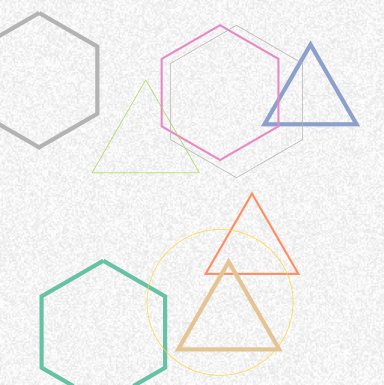[{"shape": "hexagon", "thickness": 3, "radius": 0.93, "center": [0.268, 0.138]}, {"shape": "triangle", "thickness": 1.5, "radius": 0.7, "center": [0.655, 0.358]}, {"shape": "triangle", "thickness": 3, "radius": 0.69, "center": [0.807, 0.746]}, {"shape": "hexagon", "thickness": 1.5, "radius": 0.88, "center": [0.572, 0.759]}, {"shape": "triangle", "thickness": 0.5, "radius": 0.81, "center": [0.379, 0.632]}, {"shape": "circle", "thickness": 0.5, "radius": 0.95, "center": [0.572, 0.214]}, {"shape": "triangle", "thickness": 3, "radius": 0.76, "center": [0.594, 0.168]}, {"shape": "hexagon", "thickness": 0.5, "radius": 0.99, "center": [0.614, 0.736]}, {"shape": "hexagon", "thickness": 3, "radius": 0.87, "center": [0.102, 0.792]}]